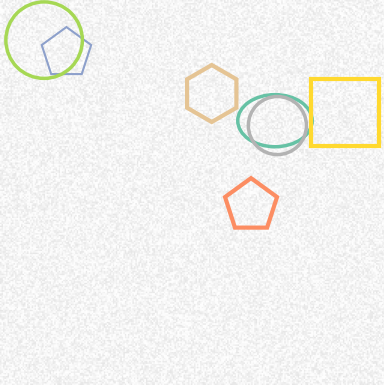[{"shape": "oval", "thickness": 2.5, "radius": 0.48, "center": [0.714, 0.687]}, {"shape": "pentagon", "thickness": 3, "radius": 0.36, "center": [0.652, 0.466]}, {"shape": "pentagon", "thickness": 1.5, "radius": 0.34, "center": [0.173, 0.862]}, {"shape": "circle", "thickness": 2.5, "radius": 0.5, "center": [0.115, 0.896]}, {"shape": "square", "thickness": 3, "radius": 0.44, "center": [0.897, 0.708]}, {"shape": "hexagon", "thickness": 3, "radius": 0.37, "center": [0.55, 0.757]}, {"shape": "circle", "thickness": 2.5, "radius": 0.38, "center": [0.72, 0.674]}]